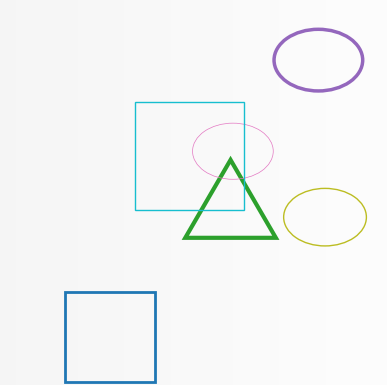[{"shape": "square", "thickness": 2, "radius": 0.58, "center": [0.285, 0.125]}, {"shape": "triangle", "thickness": 3, "radius": 0.67, "center": [0.595, 0.45]}, {"shape": "oval", "thickness": 2.5, "radius": 0.57, "center": [0.822, 0.844]}, {"shape": "oval", "thickness": 0.5, "radius": 0.52, "center": [0.601, 0.607]}, {"shape": "oval", "thickness": 1, "radius": 0.53, "center": [0.839, 0.436]}, {"shape": "square", "thickness": 1, "radius": 0.7, "center": [0.49, 0.595]}]